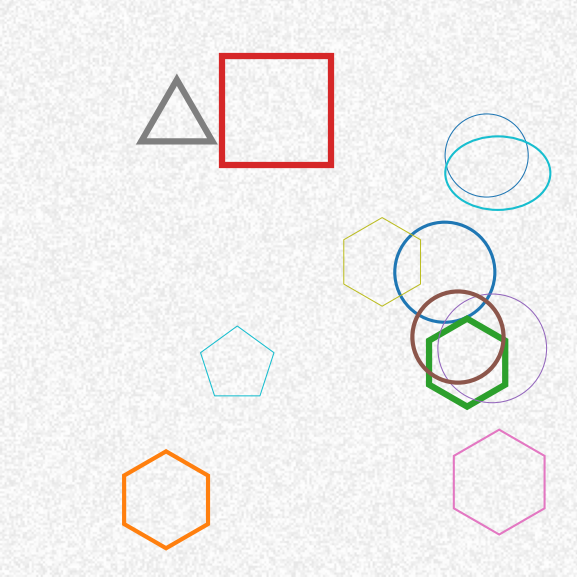[{"shape": "circle", "thickness": 0.5, "radius": 0.36, "center": [0.843, 0.73]}, {"shape": "circle", "thickness": 1.5, "radius": 0.43, "center": [0.77, 0.528]}, {"shape": "hexagon", "thickness": 2, "radius": 0.42, "center": [0.288, 0.134]}, {"shape": "hexagon", "thickness": 3, "radius": 0.38, "center": [0.809, 0.371]}, {"shape": "square", "thickness": 3, "radius": 0.47, "center": [0.479, 0.808]}, {"shape": "circle", "thickness": 0.5, "radius": 0.47, "center": [0.852, 0.396]}, {"shape": "circle", "thickness": 2, "radius": 0.39, "center": [0.793, 0.415]}, {"shape": "hexagon", "thickness": 1, "radius": 0.45, "center": [0.864, 0.164]}, {"shape": "triangle", "thickness": 3, "radius": 0.36, "center": [0.306, 0.79]}, {"shape": "hexagon", "thickness": 0.5, "radius": 0.38, "center": [0.662, 0.546]}, {"shape": "pentagon", "thickness": 0.5, "radius": 0.33, "center": [0.411, 0.368]}, {"shape": "oval", "thickness": 1, "radius": 0.45, "center": [0.862, 0.699]}]